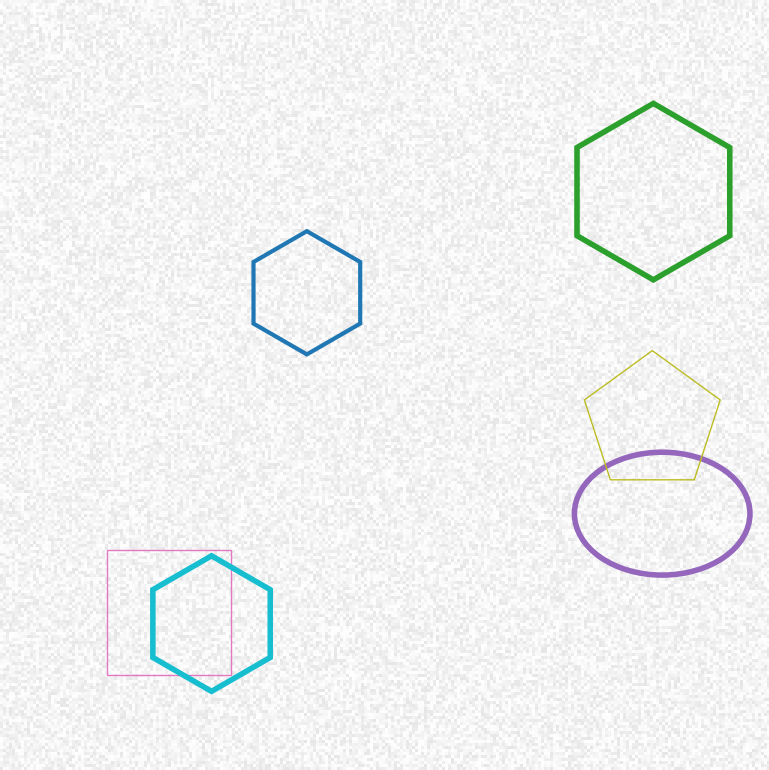[{"shape": "hexagon", "thickness": 1.5, "radius": 0.4, "center": [0.399, 0.62]}, {"shape": "hexagon", "thickness": 2, "radius": 0.57, "center": [0.849, 0.751]}, {"shape": "oval", "thickness": 2, "radius": 0.57, "center": [0.86, 0.333]}, {"shape": "square", "thickness": 0.5, "radius": 0.4, "center": [0.219, 0.205]}, {"shape": "pentagon", "thickness": 0.5, "radius": 0.46, "center": [0.847, 0.452]}, {"shape": "hexagon", "thickness": 2, "radius": 0.44, "center": [0.275, 0.19]}]